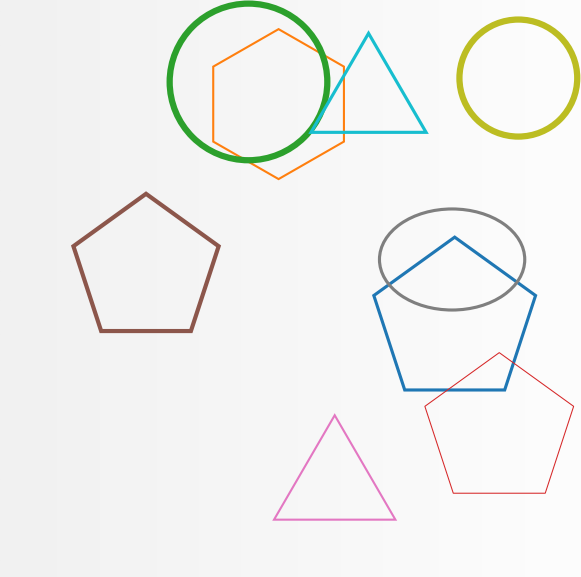[{"shape": "pentagon", "thickness": 1.5, "radius": 0.73, "center": [0.782, 0.442]}, {"shape": "hexagon", "thickness": 1, "radius": 0.65, "center": [0.479, 0.819]}, {"shape": "circle", "thickness": 3, "radius": 0.68, "center": [0.428, 0.857]}, {"shape": "pentagon", "thickness": 0.5, "radius": 0.67, "center": [0.859, 0.254]}, {"shape": "pentagon", "thickness": 2, "radius": 0.66, "center": [0.251, 0.532]}, {"shape": "triangle", "thickness": 1, "radius": 0.6, "center": [0.576, 0.16]}, {"shape": "oval", "thickness": 1.5, "radius": 0.62, "center": [0.778, 0.55]}, {"shape": "circle", "thickness": 3, "radius": 0.51, "center": [0.892, 0.864]}, {"shape": "triangle", "thickness": 1.5, "radius": 0.57, "center": [0.634, 0.827]}]